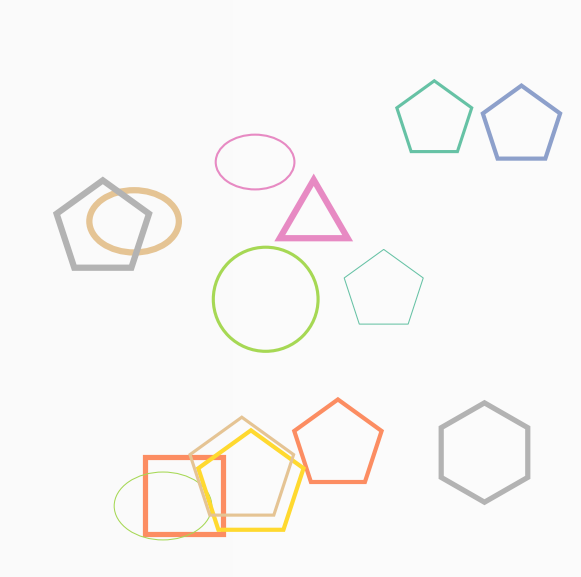[{"shape": "pentagon", "thickness": 0.5, "radius": 0.36, "center": [0.66, 0.496]}, {"shape": "pentagon", "thickness": 1.5, "radius": 0.34, "center": [0.747, 0.791]}, {"shape": "pentagon", "thickness": 2, "radius": 0.4, "center": [0.581, 0.228]}, {"shape": "square", "thickness": 2.5, "radius": 0.34, "center": [0.317, 0.141]}, {"shape": "pentagon", "thickness": 2, "radius": 0.35, "center": [0.897, 0.781]}, {"shape": "triangle", "thickness": 3, "radius": 0.34, "center": [0.54, 0.62]}, {"shape": "oval", "thickness": 1, "radius": 0.34, "center": [0.439, 0.719]}, {"shape": "circle", "thickness": 1.5, "radius": 0.45, "center": [0.457, 0.481]}, {"shape": "oval", "thickness": 0.5, "radius": 0.42, "center": [0.28, 0.123]}, {"shape": "pentagon", "thickness": 2, "radius": 0.48, "center": [0.432, 0.159]}, {"shape": "oval", "thickness": 3, "radius": 0.39, "center": [0.231, 0.616]}, {"shape": "pentagon", "thickness": 1.5, "radius": 0.47, "center": [0.416, 0.183]}, {"shape": "hexagon", "thickness": 2.5, "radius": 0.43, "center": [0.834, 0.216]}, {"shape": "pentagon", "thickness": 3, "radius": 0.42, "center": [0.177, 0.603]}]